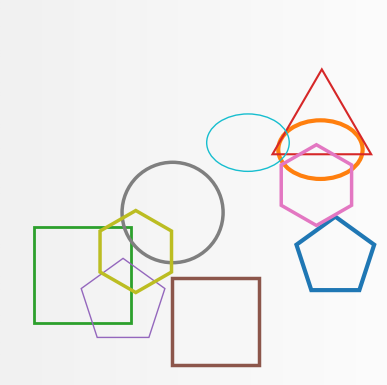[{"shape": "pentagon", "thickness": 3, "radius": 0.53, "center": [0.865, 0.332]}, {"shape": "oval", "thickness": 3, "radius": 0.54, "center": [0.827, 0.611]}, {"shape": "square", "thickness": 2, "radius": 0.63, "center": [0.214, 0.286]}, {"shape": "triangle", "thickness": 1.5, "radius": 0.74, "center": [0.831, 0.673]}, {"shape": "pentagon", "thickness": 1, "radius": 0.57, "center": [0.318, 0.215]}, {"shape": "square", "thickness": 2.5, "radius": 0.56, "center": [0.557, 0.165]}, {"shape": "hexagon", "thickness": 2.5, "radius": 0.52, "center": [0.817, 0.519]}, {"shape": "circle", "thickness": 2.5, "radius": 0.65, "center": [0.445, 0.448]}, {"shape": "hexagon", "thickness": 2.5, "radius": 0.53, "center": [0.35, 0.347]}, {"shape": "oval", "thickness": 1, "radius": 0.53, "center": [0.64, 0.629]}]